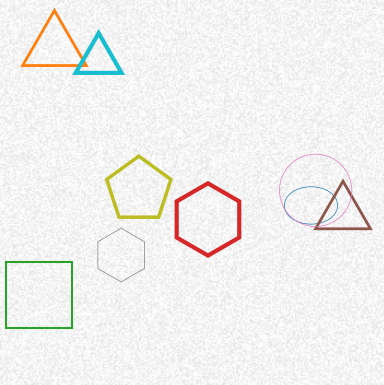[{"shape": "oval", "thickness": 0.5, "radius": 0.35, "center": [0.808, 0.466]}, {"shape": "triangle", "thickness": 2, "radius": 0.48, "center": [0.141, 0.877]}, {"shape": "square", "thickness": 1.5, "radius": 0.43, "center": [0.101, 0.235]}, {"shape": "hexagon", "thickness": 3, "radius": 0.47, "center": [0.54, 0.43]}, {"shape": "triangle", "thickness": 2, "radius": 0.41, "center": [0.891, 0.447]}, {"shape": "circle", "thickness": 0.5, "radius": 0.47, "center": [0.82, 0.506]}, {"shape": "hexagon", "thickness": 0.5, "radius": 0.35, "center": [0.315, 0.337]}, {"shape": "pentagon", "thickness": 2.5, "radius": 0.44, "center": [0.361, 0.507]}, {"shape": "triangle", "thickness": 3, "radius": 0.34, "center": [0.256, 0.845]}]